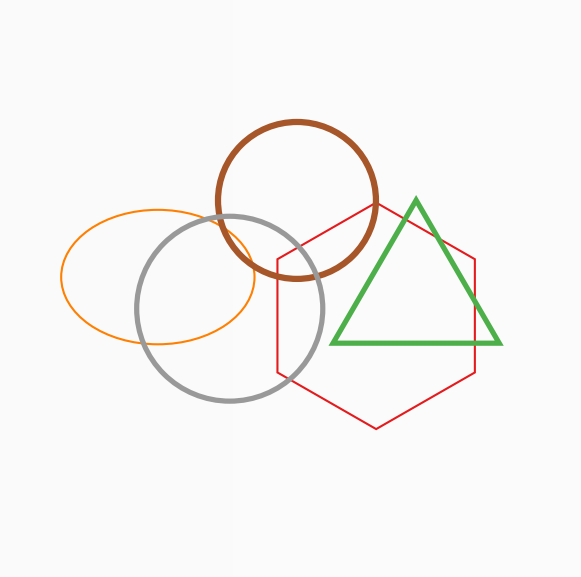[{"shape": "hexagon", "thickness": 1, "radius": 0.98, "center": [0.647, 0.452]}, {"shape": "triangle", "thickness": 2.5, "radius": 0.83, "center": [0.716, 0.487]}, {"shape": "oval", "thickness": 1, "radius": 0.83, "center": [0.272, 0.519]}, {"shape": "circle", "thickness": 3, "radius": 0.68, "center": [0.511, 0.652]}, {"shape": "circle", "thickness": 2.5, "radius": 0.8, "center": [0.395, 0.465]}]